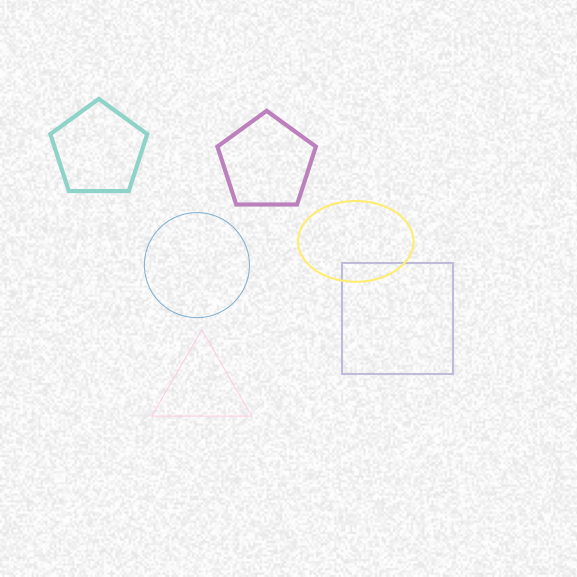[{"shape": "pentagon", "thickness": 2, "radius": 0.44, "center": [0.171, 0.74]}, {"shape": "square", "thickness": 1, "radius": 0.48, "center": [0.688, 0.448]}, {"shape": "circle", "thickness": 0.5, "radius": 0.45, "center": [0.341, 0.54]}, {"shape": "triangle", "thickness": 0.5, "radius": 0.5, "center": [0.349, 0.328]}, {"shape": "pentagon", "thickness": 2, "radius": 0.45, "center": [0.462, 0.718]}, {"shape": "oval", "thickness": 1, "radius": 0.5, "center": [0.616, 0.581]}]